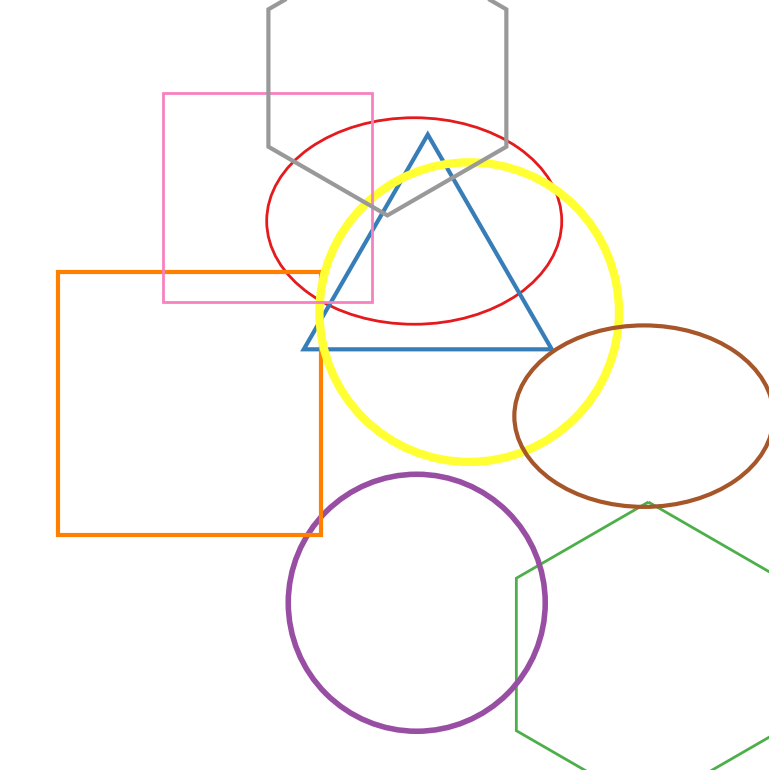[{"shape": "oval", "thickness": 1, "radius": 0.96, "center": [0.538, 0.713]}, {"shape": "triangle", "thickness": 1.5, "radius": 0.93, "center": [0.556, 0.639]}, {"shape": "hexagon", "thickness": 1, "radius": 0.99, "center": [0.842, 0.15]}, {"shape": "circle", "thickness": 2, "radius": 0.83, "center": [0.541, 0.217]}, {"shape": "square", "thickness": 1.5, "radius": 0.85, "center": [0.246, 0.476]}, {"shape": "circle", "thickness": 3, "radius": 0.97, "center": [0.609, 0.595]}, {"shape": "oval", "thickness": 1.5, "radius": 0.84, "center": [0.836, 0.46]}, {"shape": "square", "thickness": 1, "radius": 0.68, "center": [0.348, 0.744]}, {"shape": "hexagon", "thickness": 1.5, "radius": 0.89, "center": [0.503, 0.899]}]